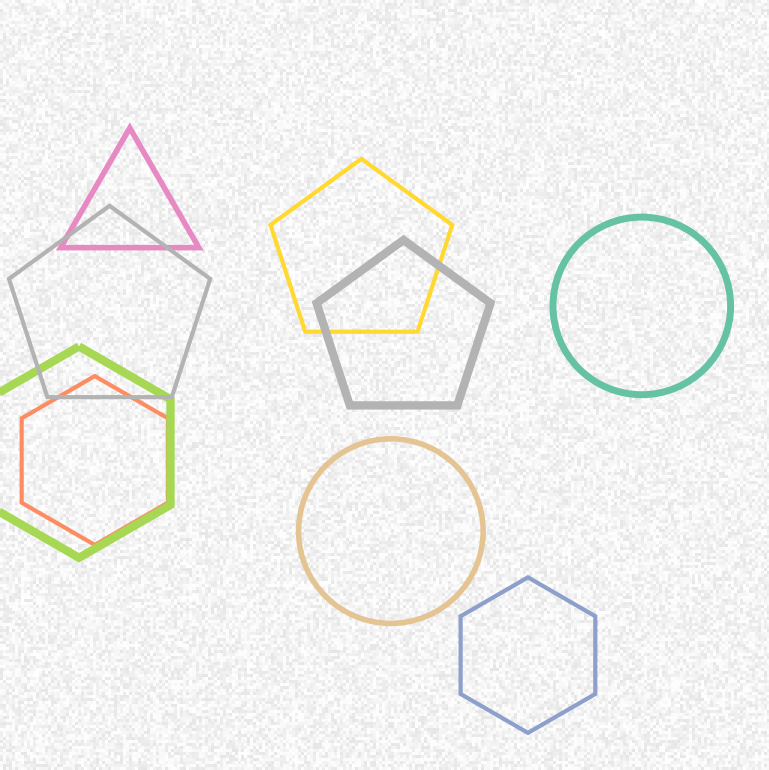[{"shape": "circle", "thickness": 2.5, "radius": 0.58, "center": [0.833, 0.603]}, {"shape": "hexagon", "thickness": 1.5, "radius": 0.55, "center": [0.123, 0.402]}, {"shape": "hexagon", "thickness": 1.5, "radius": 0.5, "center": [0.686, 0.149]}, {"shape": "triangle", "thickness": 2, "radius": 0.52, "center": [0.169, 0.73]}, {"shape": "hexagon", "thickness": 3, "radius": 0.69, "center": [0.103, 0.413]}, {"shape": "pentagon", "thickness": 1.5, "radius": 0.62, "center": [0.469, 0.67]}, {"shape": "circle", "thickness": 2, "radius": 0.6, "center": [0.508, 0.31]}, {"shape": "pentagon", "thickness": 3, "radius": 0.59, "center": [0.524, 0.57]}, {"shape": "pentagon", "thickness": 1.5, "radius": 0.69, "center": [0.142, 0.595]}]